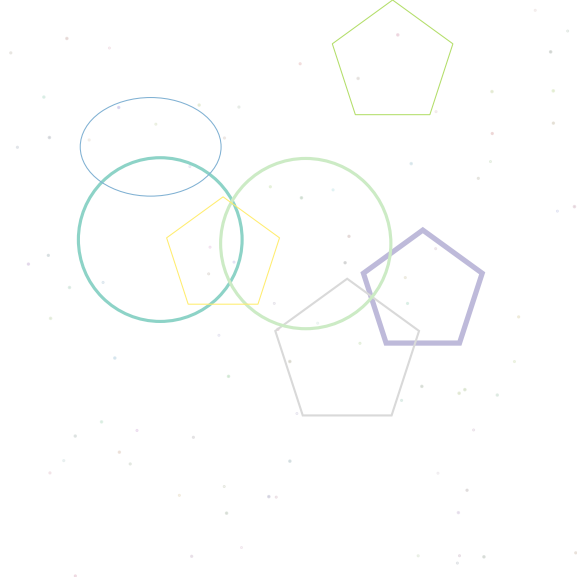[{"shape": "circle", "thickness": 1.5, "radius": 0.71, "center": [0.277, 0.584]}, {"shape": "pentagon", "thickness": 2.5, "radius": 0.54, "center": [0.732, 0.493]}, {"shape": "oval", "thickness": 0.5, "radius": 0.61, "center": [0.261, 0.745]}, {"shape": "pentagon", "thickness": 0.5, "radius": 0.55, "center": [0.68, 0.889]}, {"shape": "pentagon", "thickness": 1, "radius": 0.65, "center": [0.601, 0.386]}, {"shape": "circle", "thickness": 1.5, "radius": 0.74, "center": [0.529, 0.577]}, {"shape": "pentagon", "thickness": 0.5, "radius": 0.51, "center": [0.386, 0.556]}]